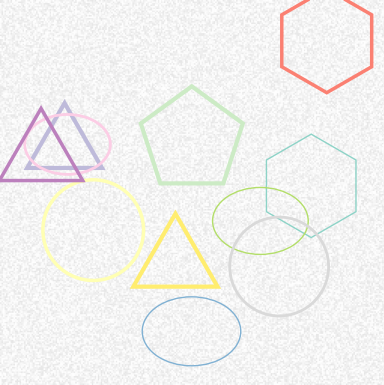[{"shape": "hexagon", "thickness": 1, "radius": 0.67, "center": [0.808, 0.517]}, {"shape": "circle", "thickness": 2.5, "radius": 0.65, "center": [0.242, 0.402]}, {"shape": "triangle", "thickness": 3, "radius": 0.56, "center": [0.168, 0.62]}, {"shape": "hexagon", "thickness": 2.5, "radius": 0.67, "center": [0.849, 0.894]}, {"shape": "oval", "thickness": 1, "radius": 0.64, "center": [0.497, 0.139]}, {"shape": "oval", "thickness": 1, "radius": 0.62, "center": [0.676, 0.426]}, {"shape": "oval", "thickness": 2, "radius": 0.56, "center": [0.176, 0.625]}, {"shape": "circle", "thickness": 2, "radius": 0.64, "center": [0.725, 0.308]}, {"shape": "triangle", "thickness": 2.5, "radius": 0.62, "center": [0.107, 0.593]}, {"shape": "pentagon", "thickness": 3, "radius": 0.7, "center": [0.498, 0.636]}, {"shape": "triangle", "thickness": 3, "radius": 0.63, "center": [0.456, 0.319]}]